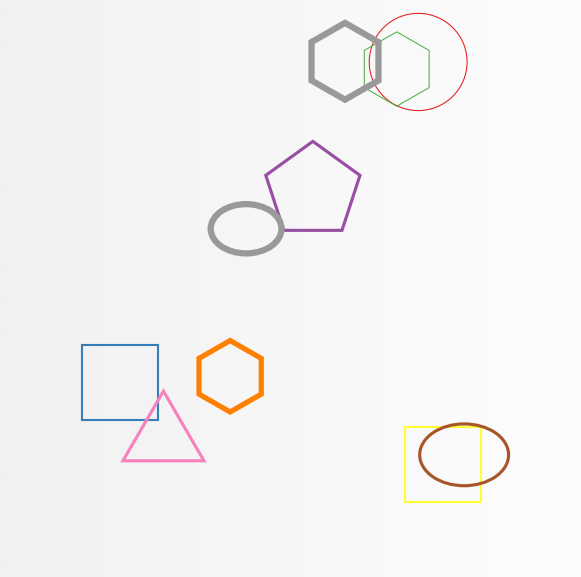[{"shape": "circle", "thickness": 0.5, "radius": 0.42, "center": [0.719, 0.892]}, {"shape": "square", "thickness": 1, "radius": 0.33, "center": [0.206, 0.337]}, {"shape": "hexagon", "thickness": 0.5, "radius": 0.32, "center": [0.683, 0.88]}, {"shape": "pentagon", "thickness": 1.5, "radius": 0.43, "center": [0.538, 0.669]}, {"shape": "hexagon", "thickness": 2.5, "radius": 0.31, "center": [0.396, 0.348]}, {"shape": "square", "thickness": 1, "radius": 0.32, "center": [0.762, 0.194]}, {"shape": "oval", "thickness": 1.5, "radius": 0.38, "center": [0.799, 0.212]}, {"shape": "triangle", "thickness": 1.5, "radius": 0.4, "center": [0.281, 0.241]}, {"shape": "hexagon", "thickness": 3, "radius": 0.33, "center": [0.594, 0.893]}, {"shape": "oval", "thickness": 3, "radius": 0.3, "center": [0.423, 0.603]}]